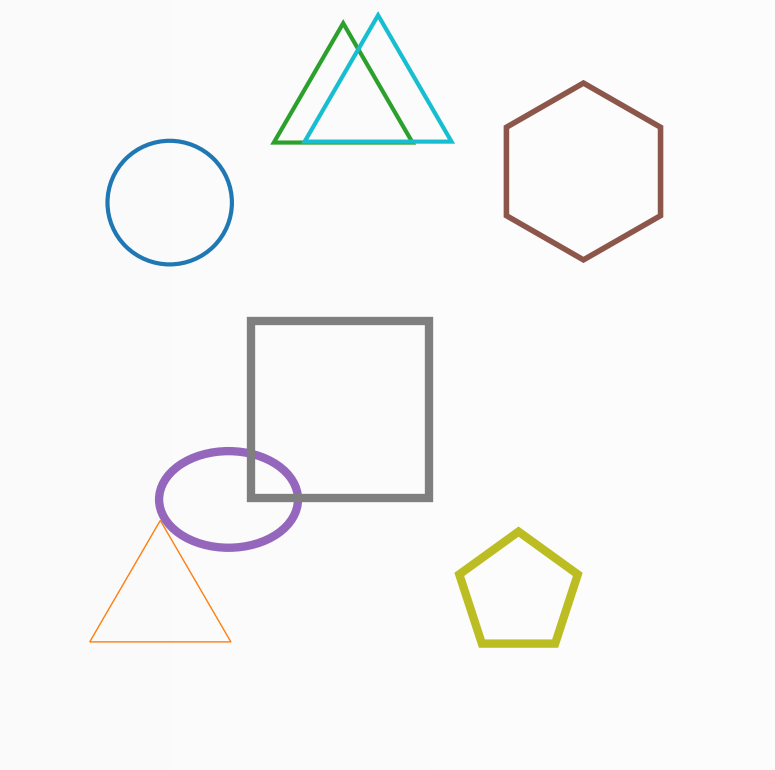[{"shape": "circle", "thickness": 1.5, "radius": 0.4, "center": [0.219, 0.737]}, {"shape": "triangle", "thickness": 0.5, "radius": 0.53, "center": [0.207, 0.219]}, {"shape": "triangle", "thickness": 1.5, "radius": 0.52, "center": [0.443, 0.867]}, {"shape": "oval", "thickness": 3, "radius": 0.45, "center": [0.295, 0.351]}, {"shape": "hexagon", "thickness": 2, "radius": 0.57, "center": [0.753, 0.777]}, {"shape": "square", "thickness": 3, "radius": 0.57, "center": [0.439, 0.468]}, {"shape": "pentagon", "thickness": 3, "radius": 0.4, "center": [0.669, 0.229]}, {"shape": "triangle", "thickness": 1.5, "radius": 0.55, "center": [0.488, 0.871]}]